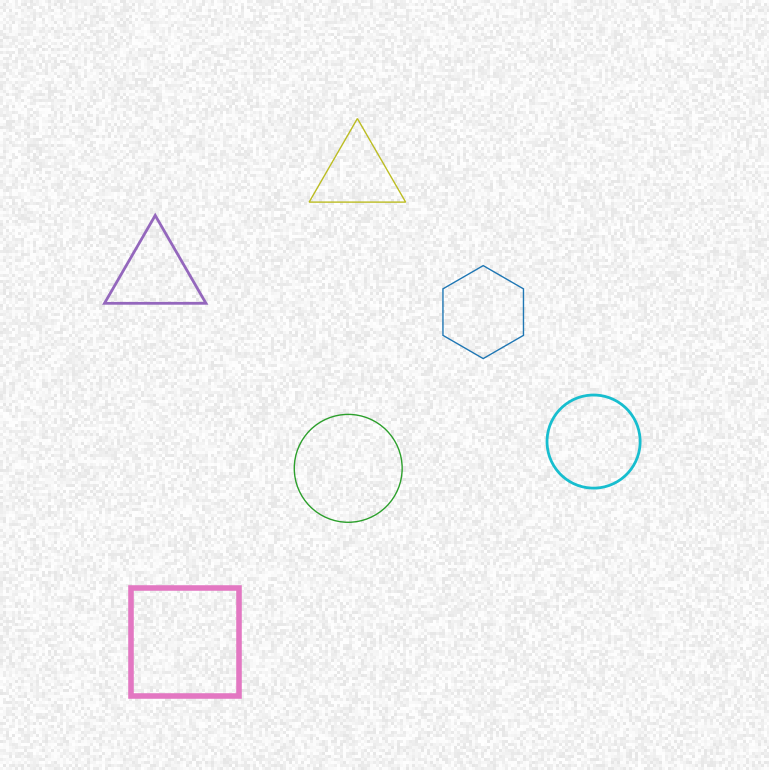[{"shape": "hexagon", "thickness": 0.5, "radius": 0.3, "center": [0.628, 0.595]}, {"shape": "circle", "thickness": 0.5, "radius": 0.35, "center": [0.452, 0.392]}, {"shape": "triangle", "thickness": 1, "radius": 0.38, "center": [0.202, 0.644]}, {"shape": "square", "thickness": 2, "radius": 0.35, "center": [0.24, 0.166]}, {"shape": "triangle", "thickness": 0.5, "radius": 0.36, "center": [0.464, 0.774]}, {"shape": "circle", "thickness": 1, "radius": 0.3, "center": [0.771, 0.427]}]